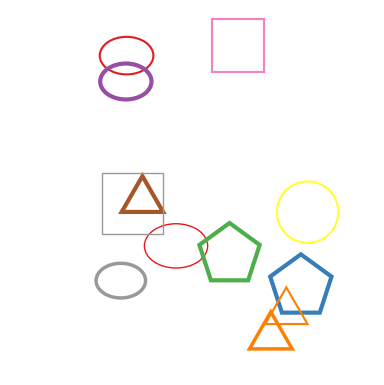[{"shape": "oval", "thickness": 1.5, "radius": 0.35, "center": [0.329, 0.856]}, {"shape": "oval", "thickness": 1, "radius": 0.41, "center": [0.457, 0.361]}, {"shape": "pentagon", "thickness": 3, "radius": 0.42, "center": [0.781, 0.256]}, {"shape": "pentagon", "thickness": 3, "radius": 0.41, "center": [0.596, 0.338]}, {"shape": "oval", "thickness": 3, "radius": 0.33, "center": [0.327, 0.788]}, {"shape": "triangle", "thickness": 1.5, "radius": 0.32, "center": [0.744, 0.19]}, {"shape": "triangle", "thickness": 2.5, "radius": 0.32, "center": [0.703, 0.126]}, {"shape": "circle", "thickness": 1.5, "radius": 0.4, "center": [0.799, 0.449]}, {"shape": "triangle", "thickness": 3, "radius": 0.31, "center": [0.37, 0.481]}, {"shape": "square", "thickness": 1.5, "radius": 0.34, "center": [0.619, 0.882]}, {"shape": "square", "thickness": 1, "radius": 0.39, "center": [0.343, 0.472]}, {"shape": "oval", "thickness": 2.5, "radius": 0.32, "center": [0.314, 0.271]}]